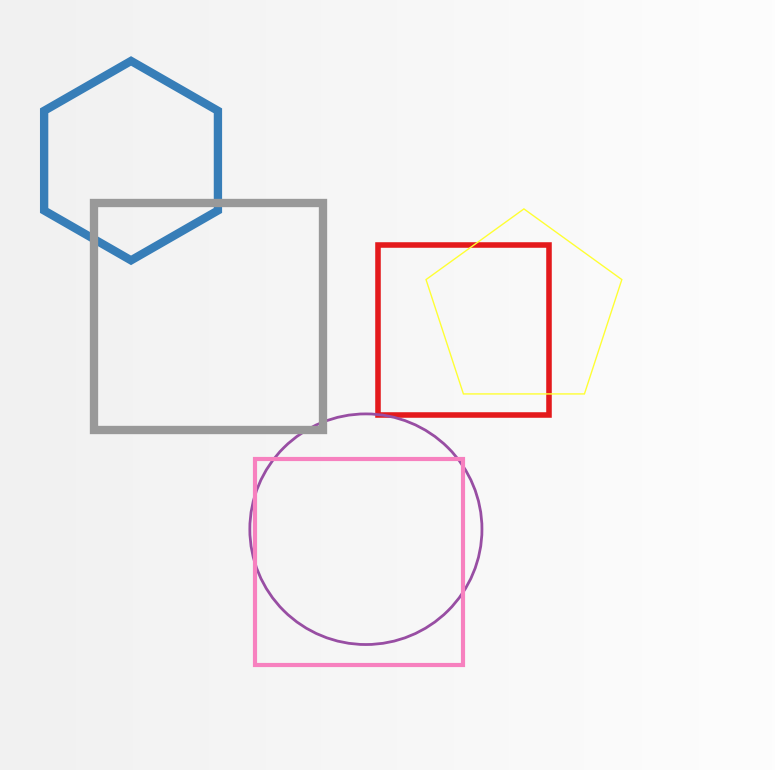[{"shape": "square", "thickness": 2, "radius": 0.55, "center": [0.598, 0.572]}, {"shape": "hexagon", "thickness": 3, "radius": 0.65, "center": [0.169, 0.791]}, {"shape": "circle", "thickness": 1, "radius": 0.75, "center": [0.472, 0.313]}, {"shape": "pentagon", "thickness": 0.5, "radius": 0.66, "center": [0.676, 0.596]}, {"shape": "square", "thickness": 1.5, "radius": 0.67, "center": [0.463, 0.27]}, {"shape": "square", "thickness": 3, "radius": 0.74, "center": [0.269, 0.589]}]